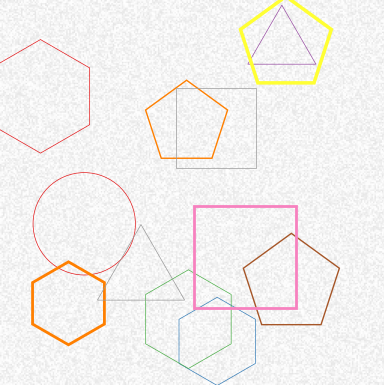[{"shape": "circle", "thickness": 0.5, "radius": 0.66, "center": [0.219, 0.419]}, {"shape": "hexagon", "thickness": 0.5, "radius": 0.74, "center": [0.105, 0.75]}, {"shape": "hexagon", "thickness": 0.5, "radius": 0.57, "center": [0.564, 0.113]}, {"shape": "hexagon", "thickness": 0.5, "radius": 0.64, "center": [0.489, 0.171]}, {"shape": "triangle", "thickness": 0.5, "radius": 0.51, "center": [0.732, 0.884]}, {"shape": "hexagon", "thickness": 2, "radius": 0.54, "center": [0.178, 0.212]}, {"shape": "pentagon", "thickness": 1, "radius": 0.56, "center": [0.485, 0.68]}, {"shape": "pentagon", "thickness": 2.5, "radius": 0.62, "center": [0.743, 0.885]}, {"shape": "pentagon", "thickness": 1, "radius": 0.66, "center": [0.757, 0.263]}, {"shape": "square", "thickness": 2, "radius": 0.66, "center": [0.637, 0.332]}, {"shape": "triangle", "thickness": 0.5, "radius": 0.65, "center": [0.366, 0.286]}, {"shape": "square", "thickness": 0.5, "radius": 0.52, "center": [0.561, 0.666]}]